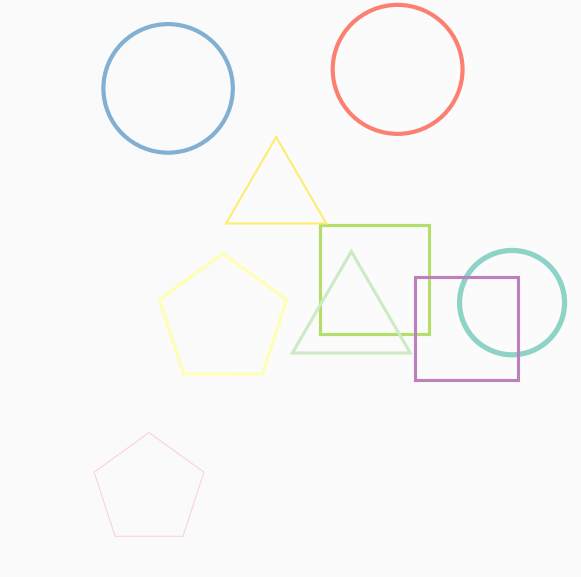[{"shape": "circle", "thickness": 2.5, "radius": 0.45, "center": [0.881, 0.475]}, {"shape": "pentagon", "thickness": 1.5, "radius": 0.58, "center": [0.384, 0.445]}, {"shape": "circle", "thickness": 2, "radius": 0.56, "center": [0.684, 0.879]}, {"shape": "circle", "thickness": 2, "radius": 0.56, "center": [0.289, 0.846]}, {"shape": "square", "thickness": 1.5, "radius": 0.47, "center": [0.644, 0.516]}, {"shape": "pentagon", "thickness": 0.5, "radius": 0.5, "center": [0.256, 0.151]}, {"shape": "square", "thickness": 1.5, "radius": 0.45, "center": [0.803, 0.431]}, {"shape": "triangle", "thickness": 1.5, "radius": 0.59, "center": [0.604, 0.446]}, {"shape": "triangle", "thickness": 1, "radius": 0.5, "center": [0.475, 0.662]}]